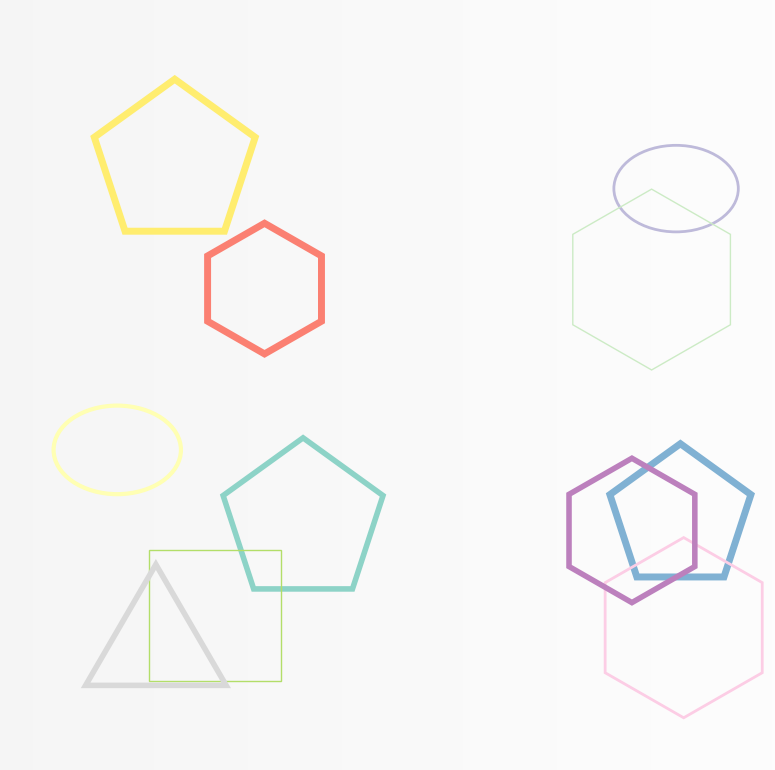[{"shape": "pentagon", "thickness": 2, "radius": 0.54, "center": [0.391, 0.323]}, {"shape": "oval", "thickness": 1.5, "radius": 0.41, "center": [0.151, 0.416]}, {"shape": "oval", "thickness": 1, "radius": 0.4, "center": [0.872, 0.755]}, {"shape": "hexagon", "thickness": 2.5, "radius": 0.42, "center": [0.341, 0.625]}, {"shape": "pentagon", "thickness": 2.5, "radius": 0.48, "center": [0.878, 0.328]}, {"shape": "square", "thickness": 0.5, "radius": 0.43, "center": [0.277, 0.2]}, {"shape": "hexagon", "thickness": 1, "radius": 0.59, "center": [0.882, 0.185]}, {"shape": "triangle", "thickness": 2, "radius": 0.52, "center": [0.201, 0.162]}, {"shape": "hexagon", "thickness": 2, "radius": 0.47, "center": [0.815, 0.311]}, {"shape": "hexagon", "thickness": 0.5, "radius": 0.59, "center": [0.841, 0.637]}, {"shape": "pentagon", "thickness": 2.5, "radius": 0.55, "center": [0.225, 0.788]}]